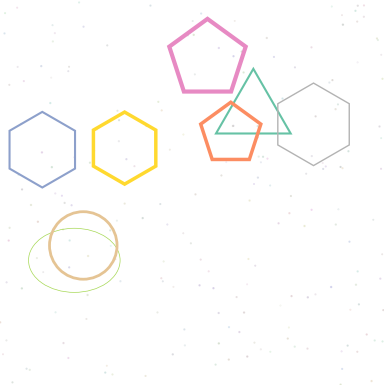[{"shape": "triangle", "thickness": 1.5, "radius": 0.56, "center": [0.658, 0.709]}, {"shape": "pentagon", "thickness": 2.5, "radius": 0.41, "center": [0.599, 0.652]}, {"shape": "hexagon", "thickness": 1.5, "radius": 0.49, "center": [0.11, 0.611]}, {"shape": "pentagon", "thickness": 3, "radius": 0.52, "center": [0.539, 0.847]}, {"shape": "oval", "thickness": 0.5, "radius": 0.59, "center": [0.193, 0.324]}, {"shape": "hexagon", "thickness": 2.5, "radius": 0.47, "center": [0.324, 0.615]}, {"shape": "circle", "thickness": 2, "radius": 0.44, "center": [0.216, 0.362]}, {"shape": "hexagon", "thickness": 1, "radius": 0.54, "center": [0.814, 0.677]}]